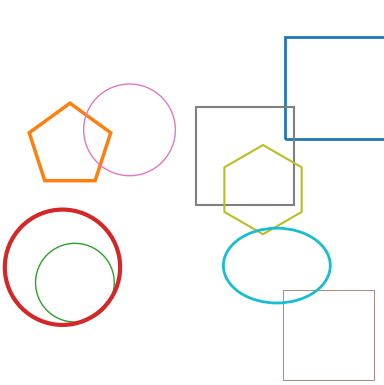[{"shape": "square", "thickness": 2, "radius": 0.66, "center": [0.872, 0.772]}, {"shape": "pentagon", "thickness": 2.5, "radius": 0.56, "center": [0.182, 0.621]}, {"shape": "circle", "thickness": 1, "radius": 0.51, "center": [0.195, 0.266]}, {"shape": "circle", "thickness": 3, "radius": 0.75, "center": [0.162, 0.306]}, {"shape": "square", "thickness": 0.5, "radius": 0.59, "center": [0.853, 0.13]}, {"shape": "circle", "thickness": 1, "radius": 0.6, "center": [0.336, 0.663]}, {"shape": "square", "thickness": 1.5, "radius": 0.63, "center": [0.637, 0.594]}, {"shape": "hexagon", "thickness": 1.5, "radius": 0.58, "center": [0.683, 0.507]}, {"shape": "oval", "thickness": 2, "radius": 0.69, "center": [0.719, 0.31]}]